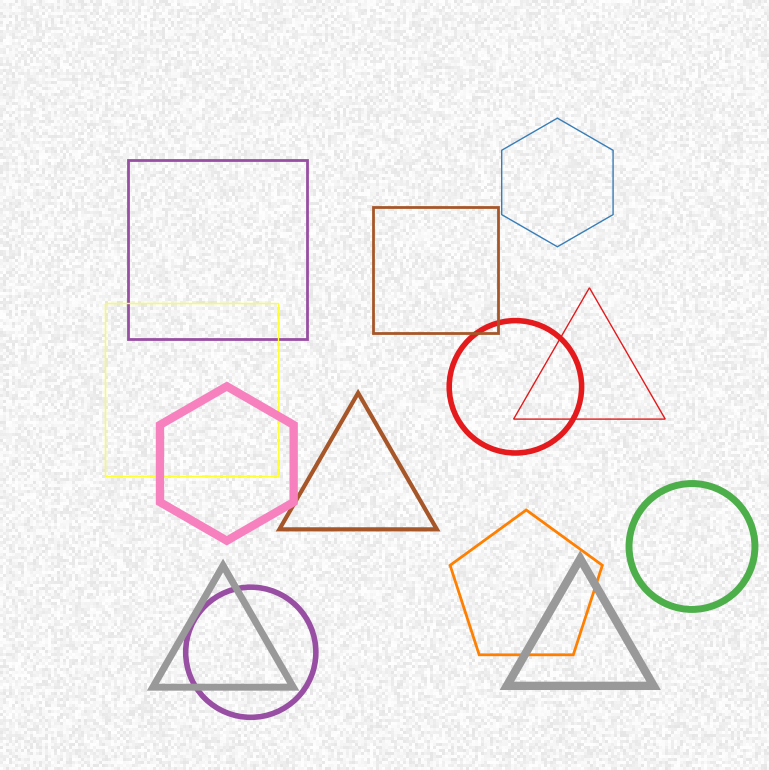[{"shape": "circle", "thickness": 2, "radius": 0.43, "center": [0.669, 0.498]}, {"shape": "triangle", "thickness": 0.5, "radius": 0.57, "center": [0.765, 0.513]}, {"shape": "hexagon", "thickness": 0.5, "radius": 0.42, "center": [0.724, 0.763]}, {"shape": "circle", "thickness": 2.5, "radius": 0.41, "center": [0.899, 0.29]}, {"shape": "square", "thickness": 1, "radius": 0.58, "center": [0.283, 0.676]}, {"shape": "circle", "thickness": 2, "radius": 0.42, "center": [0.326, 0.153]}, {"shape": "pentagon", "thickness": 1, "radius": 0.52, "center": [0.683, 0.234]}, {"shape": "square", "thickness": 0.5, "radius": 0.56, "center": [0.249, 0.494]}, {"shape": "square", "thickness": 1, "radius": 0.41, "center": [0.566, 0.65]}, {"shape": "triangle", "thickness": 1.5, "radius": 0.59, "center": [0.465, 0.372]}, {"shape": "hexagon", "thickness": 3, "radius": 0.5, "center": [0.295, 0.398]}, {"shape": "triangle", "thickness": 3, "radius": 0.55, "center": [0.754, 0.164]}, {"shape": "triangle", "thickness": 2.5, "radius": 0.53, "center": [0.29, 0.16]}]